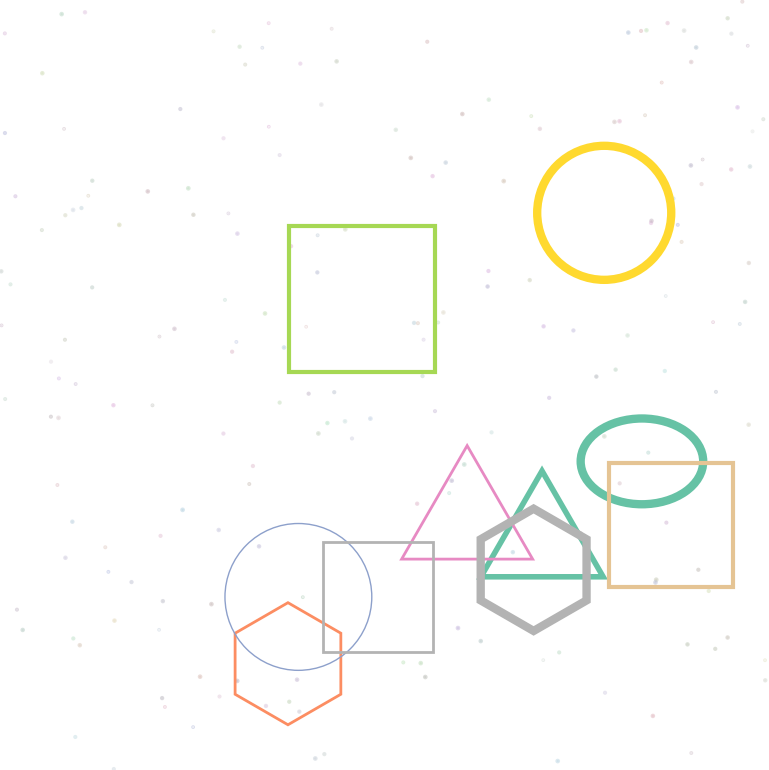[{"shape": "triangle", "thickness": 2, "radius": 0.46, "center": [0.704, 0.297]}, {"shape": "oval", "thickness": 3, "radius": 0.4, "center": [0.834, 0.401]}, {"shape": "hexagon", "thickness": 1, "radius": 0.4, "center": [0.374, 0.138]}, {"shape": "circle", "thickness": 0.5, "radius": 0.48, "center": [0.388, 0.225]}, {"shape": "triangle", "thickness": 1, "radius": 0.49, "center": [0.607, 0.323]}, {"shape": "square", "thickness": 1.5, "radius": 0.47, "center": [0.47, 0.612]}, {"shape": "circle", "thickness": 3, "radius": 0.44, "center": [0.785, 0.724]}, {"shape": "square", "thickness": 1.5, "radius": 0.4, "center": [0.871, 0.318]}, {"shape": "square", "thickness": 1, "radius": 0.36, "center": [0.491, 0.225]}, {"shape": "hexagon", "thickness": 3, "radius": 0.4, "center": [0.693, 0.26]}]